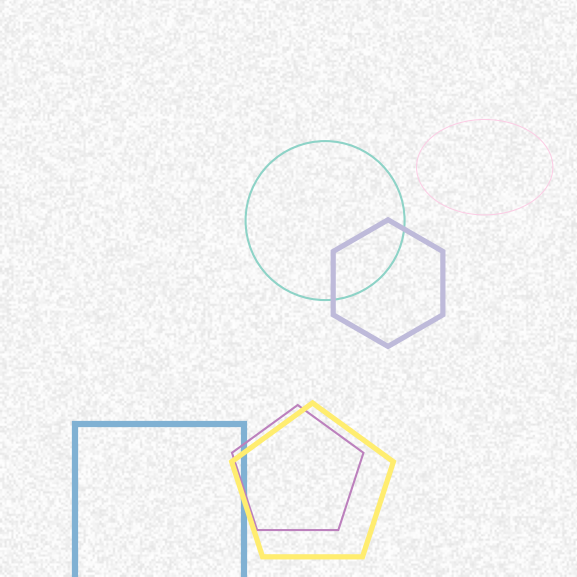[{"shape": "circle", "thickness": 1, "radius": 0.69, "center": [0.563, 0.617]}, {"shape": "hexagon", "thickness": 2.5, "radius": 0.55, "center": [0.672, 0.509]}, {"shape": "square", "thickness": 3, "radius": 0.73, "center": [0.276, 0.119]}, {"shape": "oval", "thickness": 0.5, "radius": 0.59, "center": [0.839, 0.71]}, {"shape": "pentagon", "thickness": 1, "radius": 0.6, "center": [0.516, 0.178]}, {"shape": "pentagon", "thickness": 2.5, "radius": 0.74, "center": [0.541, 0.154]}]